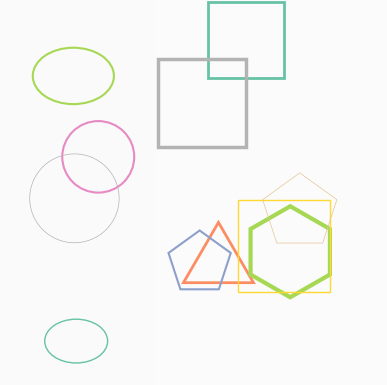[{"shape": "square", "thickness": 2, "radius": 0.49, "center": [0.635, 0.896]}, {"shape": "oval", "thickness": 1, "radius": 0.41, "center": [0.197, 0.114]}, {"shape": "triangle", "thickness": 2, "radius": 0.52, "center": [0.564, 0.318]}, {"shape": "pentagon", "thickness": 1.5, "radius": 0.42, "center": [0.515, 0.317]}, {"shape": "circle", "thickness": 1.5, "radius": 0.46, "center": [0.254, 0.593]}, {"shape": "oval", "thickness": 1.5, "radius": 0.52, "center": [0.189, 0.803]}, {"shape": "hexagon", "thickness": 3, "radius": 0.59, "center": [0.749, 0.346]}, {"shape": "square", "thickness": 1, "radius": 0.59, "center": [0.732, 0.361]}, {"shape": "pentagon", "thickness": 0.5, "radius": 0.5, "center": [0.774, 0.45]}, {"shape": "circle", "thickness": 0.5, "radius": 0.58, "center": [0.192, 0.485]}, {"shape": "square", "thickness": 2.5, "radius": 0.57, "center": [0.521, 0.731]}]